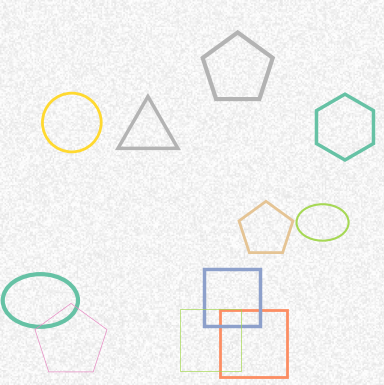[{"shape": "oval", "thickness": 3, "radius": 0.49, "center": [0.105, 0.22]}, {"shape": "hexagon", "thickness": 2.5, "radius": 0.43, "center": [0.896, 0.67]}, {"shape": "square", "thickness": 2, "radius": 0.44, "center": [0.658, 0.107]}, {"shape": "square", "thickness": 2.5, "radius": 0.37, "center": [0.603, 0.227]}, {"shape": "pentagon", "thickness": 0.5, "radius": 0.49, "center": [0.184, 0.114]}, {"shape": "oval", "thickness": 1.5, "radius": 0.34, "center": [0.838, 0.422]}, {"shape": "square", "thickness": 0.5, "radius": 0.4, "center": [0.547, 0.117]}, {"shape": "circle", "thickness": 2, "radius": 0.38, "center": [0.187, 0.682]}, {"shape": "pentagon", "thickness": 2, "radius": 0.37, "center": [0.691, 0.403]}, {"shape": "pentagon", "thickness": 3, "radius": 0.48, "center": [0.617, 0.82]}, {"shape": "triangle", "thickness": 2.5, "radius": 0.45, "center": [0.384, 0.66]}]